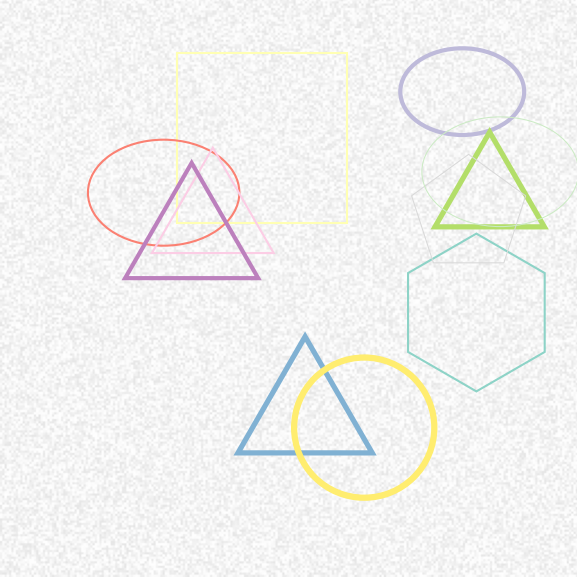[{"shape": "hexagon", "thickness": 1, "radius": 0.68, "center": [0.825, 0.458]}, {"shape": "square", "thickness": 1, "radius": 0.74, "center": [0.454, 0.76]}, {"shape": "oval", "thickness": 2, "radius": 0.54, "center": [0.8, 0.84]}, {"shape": "oval", "thickness": 1, "radius": 0.66, "center": [0.283, 0.665]}, {"shape": "triangle", "thickness": 2.5, "radius": 0.67, "center": [0.528, 0.282]}, {"shape": "triangle", "thickness": 2.5, "radius": 0.55, "center": [0.848, 0.661]}, {"shape": "triangle", "thickness": 1, "radius": 0.61, "center": [0.368, 0.622]}, {"shape": "pentagon", "thickness": 0.5, "radius": 0.52, "center": [0.811, 0.628]}, {"shape": "triangle", "thickness": 2, "radius": 0.66, "center": [0.332, 0.584]}, {"shape": "oval", "thickness": 0.5, "radius": 0.68, "center": [0.866, 0.702]}, {"shape": "circle", "thickness": 3, "radius": 0.61, "center": [0.631, 0.259]}]